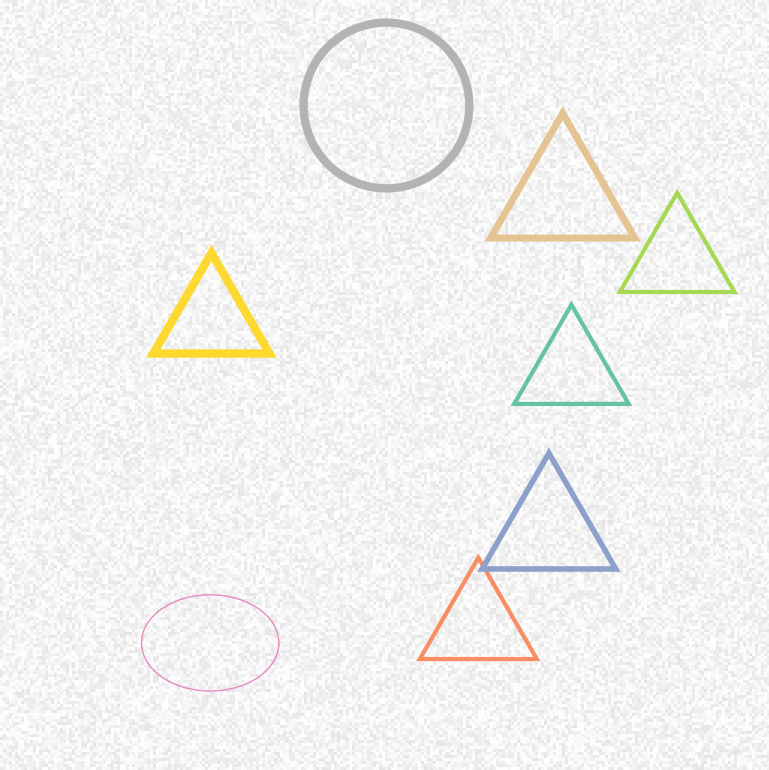[{"shape": "triangle", "thickness": 1.5, "radius": 0.43, "center": [0.742, 0.518]}, {"shape": "triangle", "thickness": 1.5, "radius": 0.44, "center": [0.621, 0.188]}, {"shape": "triangle", "thickness": 2, "radius": 0.5, "center": [0.713, 0.311]}, {"shape": "oval", "thickness": 0.5, "radius": 0.45, "center": [0.273, 0.165]}, {"shape": "triangle", "thickness": 1.5, "radius": 0.43, "center": [0.879, 0.664]}, {"shape": "triangle", "thickness": 3, "radius": 0.43, "center": [0.275, 0.584]}, {"shape": "triangle", "thickness": 2.5, "radius": 0.54, "center": [0.731, 0.745]}, {"shape": "circle", "thickness": 3, "radius": 0.54, "center": [0.502, 0.863]}]